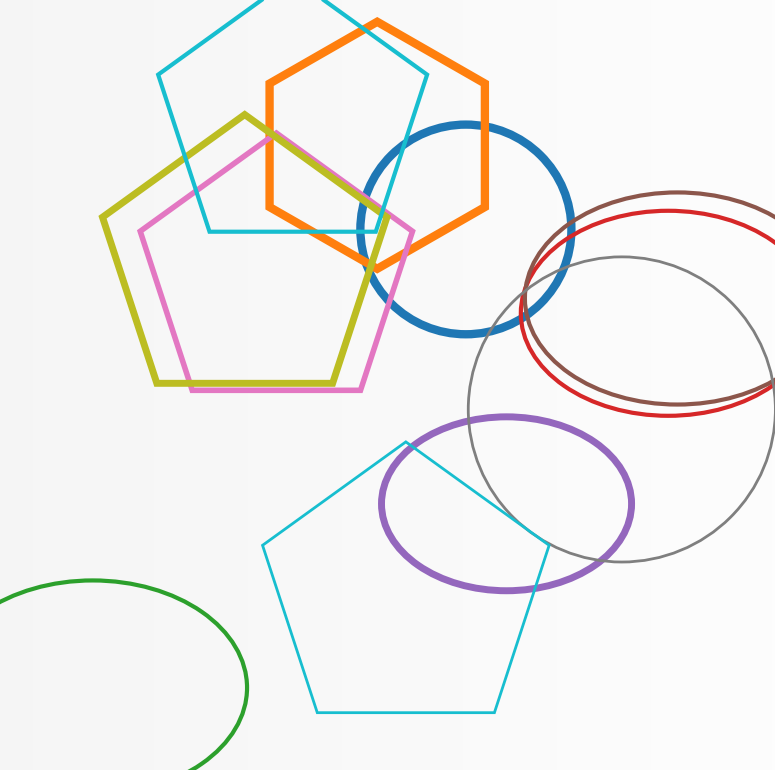[{"shape": "circle", "thickness": 3, "radius": 0.68, "center": [0.601, 0.702]}, {"shape": "hexagon", "thickness": 3, "radius": 0.8, "center": [0.487, 0.811]}, {"shape": "oval", "thickness": 1.5, "radius": 1.0, "center": [0.12, 0.107]}, {"shape": "oval", "thickness": 1.5, "radius": 0.95, "center": [0.862, 0.593]}, {"shape": "oval", "thickness": 2.5, "radius": 0.81, "center": [0.654, 0.346]}, {"shape": "oval", "thickness": 1.5, "radius": 0.98, "center": [0.874, 0.612]}, {"shape": "pentagon", "thickness": 2, "radius": 0.92, "center": [0.357, 0.643]}, {"shape": "circle", "thickness": 1, "radius": 0.99, "center": [0.802, 0.468]}, {"shape": "pentagon", "thickness": 2.5, "radius": 0.96, "center": [0.316, 0.658]}, {"shape": "pentagon", "thickness": 1, "radius": 0.97, "center": [0.524, 0.232]}, {"shape": "pentagon", "thickness": 1.5, "radius": 0.91, "center": [0.378, 0.847]}]